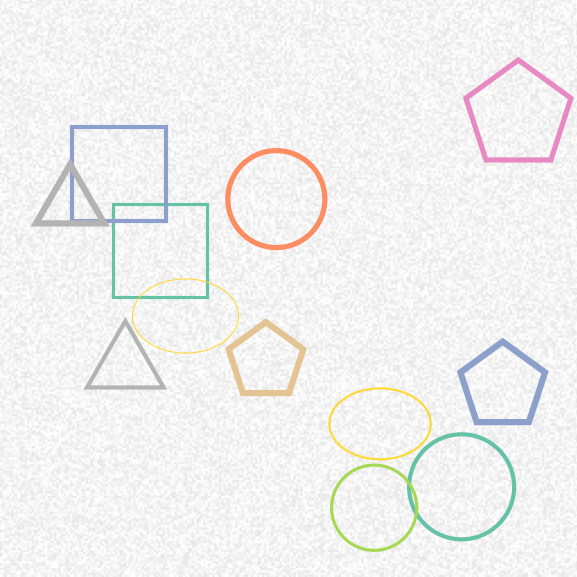[{"shape": "square", "thickness": 1.5, "radius": 0.41, "center": [0.277, 0.566]}, {"shape": "circle", "thickness": 2, "radius": 0.45, "center": [0.799, 0.156]}, {"shape": "circle", "thickness": 2.5, "radius": 0.42, "center": [0.479, 0.654]}, {"shape": "pentagon", "thickness": 3, "radius": 0.39, "center": [0.871, 0.331]}, {"shape": "square", "thickness": 2, "radius": 0.41, "center": [0.206, 0.699]}, {"shape": "pentagon", "thickness": 2.5, "radius": 0.48, "center": [0.898, 0.8]}, {"shape": "circle", "thickness": 1.5, "radius": 0.37, "center": [0.648, 0.12]}, {"shape": "oval", "thickness": 1, "radius": 0.44, "center": [0.658, 0.265]}, {"shape": "oval", "thickness": 0.5, "radius": 0.46, "center": [0.321, 0.452]}, {"shape": "pentagon", "thickness": 3, "radius": 0.34, "center": [0.461, 0.373]}, {"shape": "triangle", "thickness": 2, "radius": 0.38, "center": [0.217, 0.366]}, {"shape": "triangle", "thickness": 3, "radius": 0.34, "center": [0.121, 0.646]}]